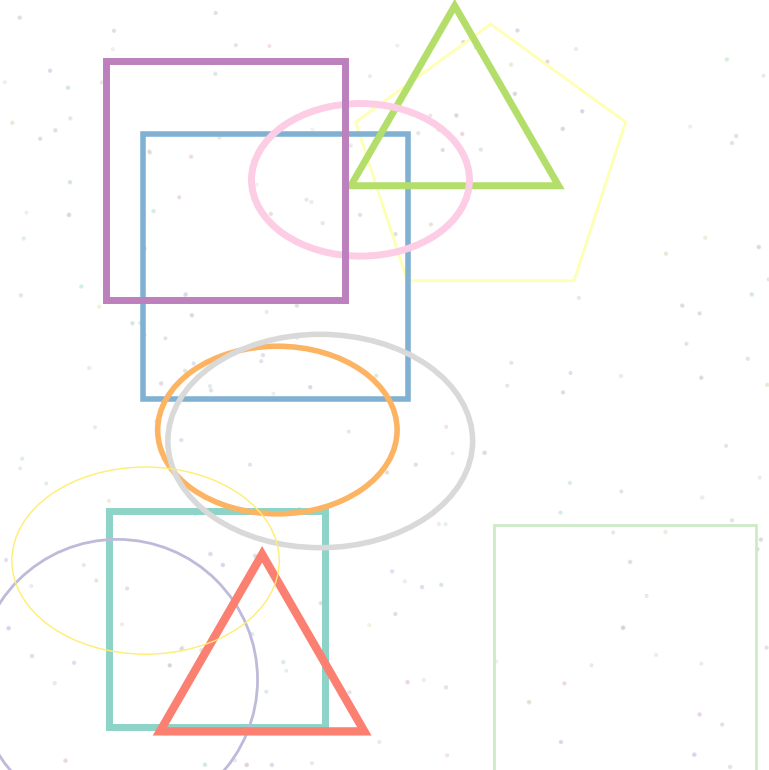[{"shape": "square", "thickness": 2.5, "radius": 0.7, "center": [0.282, 0.196]}, {"shape": "pentagon", "thickness": 1, "radius": 0.92, "center": [0.637, 0.785]}, {"shape": "circle", "thickness": 1, "radius": 0.91, "center": [0.152, 0.117]}, {"shape": "triangle", "thickness": 3, "radius": 0.77, "center": [0.34, 0.127]}, {"shape": "square", "thickness": 2, "radius": 0.86, "center": [0.357, 0.654]}, {"shape": "oval", "thickness": 2, "radius": 0.78, "center": [0.36, 0.442]}, {"shape": "triangle", "thickness": 2.5, "radius": 0.78, "center": [0.591, 0.837]}, {"shape": "oval", "thickness": 2.5, "radius": 0.71, "center": [0.468, 0.766]}, {"shape": "oval", "thickness": 2, "radius": 0.99, "center": [0.416, 0.427]}, {"shape": "square", "thickness": 2.5, "radius": 0.77, "center": [0.293, 0.765]}, {"shape": "square", "thickness": 1, "radius": 0.85, "center": [0.811, 0.149]}, {"shape": "oval", "thickness": 0.5, "radius": 0.87, "center": [0.189, 0.272]}]